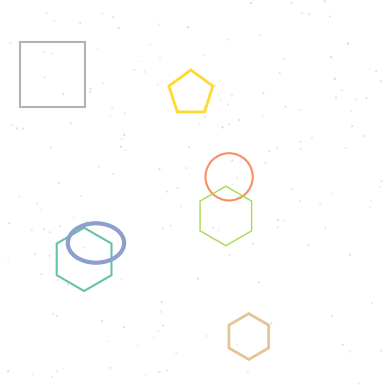[{"shape": "hexagon", "thickness": 1.5, "radius": 0.41, "center": [0.218, 0.326]}, {"shape": "circle", "thickness": 1.5, "radius": 0.31, "center": [0.595, 0.541]}, {"shape": "oval", "thickness": 3, "radius": 0.37, "center": [0.249, 0.369]}, {"shape": "hexagon", "thickness": 1, "radius": 0.39, "center": [0.587, 0.439]}, {"shape": "pentagon", "thickness": 2, "radius": 0.3, "center": [0.496, 0.758]}, {"shape": "hexagon", "thickness": 2, "radius": 0.3, "center": [0.646, 0.126]}, {"shape": "square", "thickness": 1.5, "radius": 0.42, "center": [0.136, 0.807]}]